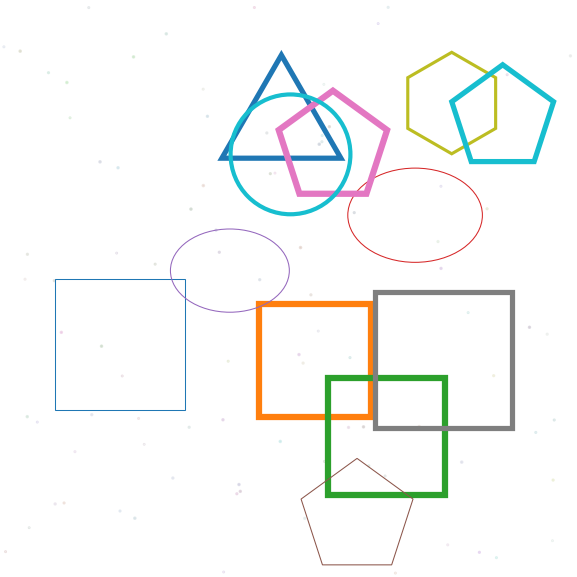[{"shape": "square", "thickness": 0.5, "radius": 0.57, "center": [0.208, 0.403]}, {"shape": "triangle", "thickness": 2.5, "radius": 0.6, "center": [0.487, 0.785]}, {"shape": "square", "thickness": 3, "radius": 0.49, "center": [0.545, 0.375]}, {"shape": "square", "thickness": 3, "radius": 0.51, "center": [0.669, 0.243]}, {"shape": "oval", "thickness": 0.5, "radius": 0.58, "center": [0.719, 0.626]}, {"shape": "oval", "thickness": 0.5, "radius": 0.51, "center": [0.398, 0.531]}, {"shape": "pentagon", "thickness": 0.5, "radius": 0.51, "center": [0.618, 0.103]}, {"shape": "pentagon", "thickness": 3, "radius": 0.49, "center": [0.576, 0.743]}, {"shape": "square", "thickness": 2.5, "radius": 0.59, "center": [0.767, 0.376]}, {"shape": "hexagon", "thickness": 1.5, "radius": 0.44, "center": [0.782, 0.821]}, {"shape": "circle", "thickness": 2, "radius": 0.52, "center": [0.503, 0.732]}, {"shape": "pentagon", "thickness": 2.5, "radius": 0.46, "center": [0.87, 0.794]}]